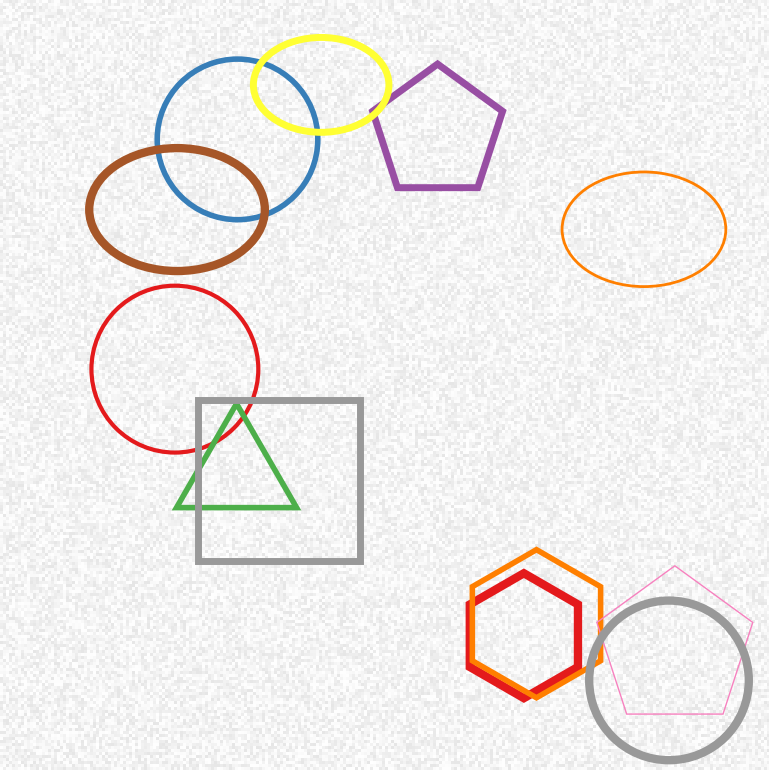[{"shape": "circle", "thickness": 1.5, "radius": 0.54, "center": [0.227, 0.521]}, {"shape": "hexagon", "thickness": 3, "radius": 0.41, "center": [0.68, 0.174]}, {"shape": "circle", "thickness": 2, "radius": 0.52, "center": [0.308, 0.819]}, {"shape": "triangle", "thickness": 2, "radius": 0.45, "center": [0.307, 0.386]}, {"shape": "pentagon", "thickness": 2.5, "radius": 0.44, "center": [0.568, 0.828]}, {"shape": "hexagon", "thickness": 2, "radius": 0.48, "center": [0.697, 0.19]}, {"shape": "oval", "thickness": 1, "radius": 0.53, "center": [0.836, 0.702]}, {"shape": "oval", "thickness": 2.5, "radius": 0.44, "center": [0.417, 0.89]}, {"shape": "oval", "thickness": 3, "radius": 0.57, "center": [0.23, 0.728]}, {"shape": "pentagon", "thickness": 0.5, "radius": 0.53, "center": [0.876, 0.159]}, {"shape": "circle", "thickness": 3, "radius": 0.52, "center": [0.869, 0.116]}, {"shape": "square", "thickness": 2.5, "radius": 0.52, "center": [0.362, 0.376]}]